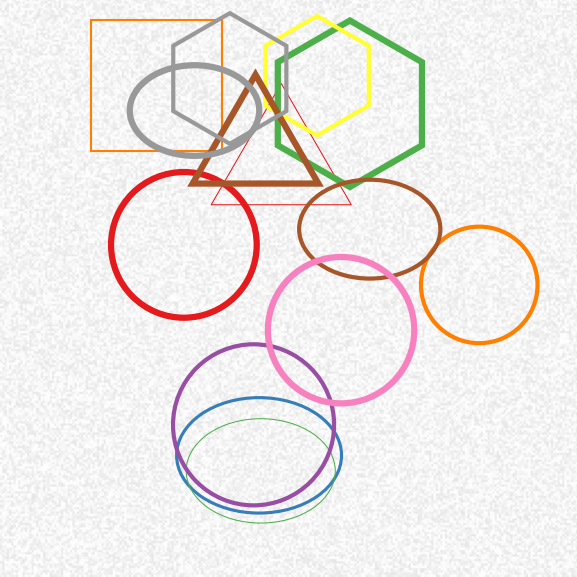[{"shape": "triangle", "thickness": 0.5, "radius": 0.7, "center": [0.487, 0.715]}, {"shape": "circle", "thickness": 3, "radius": 0.63, "center": [0.318, 0.575]}, {"shape": "oval", "thickness": 1.5, "radius": 0.71, "center": [0.449, 0.211]}, {"shape": "hexagon", "thickness": 3, "radius": 0.72, "center": [0.606, 0.819]}, {"shape": "oval", "thickness": 0.5, "radius": 0.65, "center": [0.452, 0.184]}, {"shape": "circle", "thickness": 2, "radius": 0.7, "center": [0.439, 0.264]}, {"shape": "square", "thickness": 1, "radius": 0.56, "center": [0.271, 0.851]}, {"shape": "circle", "thickness": 2, "radius": 0.5, "center": [0.83, 0.506]}, {"shape": "hexagon", "thickness": 2, "radius": 0.52, "center": [0.549, 0.868]}, {"shape": "triangle", "thickness": 3, "radius": 0.63, "center": [0.442, 0.744]}, {"shape": "oval", "thickness": 2, "radius": 0.61, "center": [0.64, 0.602]}, {"shape": "circle", "thickness": 3, "radius": 0.63, "center": [0.591, 0.427]}, {"shape": "oval", "thickness": 3, "radius": 0.56, "center": [0.337, 0.808]}, {"shape": "hexagon", "thickness": 2, "radius": 0.57, "center": [0.398, 0.863]}]